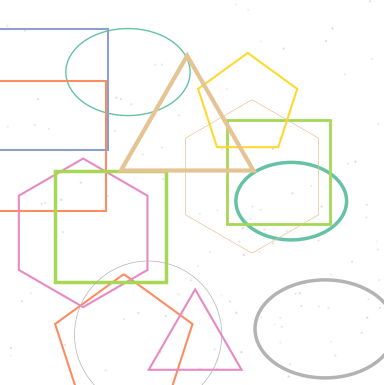[{"shape": "oval", "thickness": 1, "radius": 0.81, "center": [0.332, 0.813]}, {"shape": "oval", "thickness": 2.5, "radius": 0.72, "center": [0.756, 0.478]}, {"shape": "square", "thickness": 1.5, "radius": 0.84, "center": [0.107, 0.62]}, {"shape": "pentagon", "thickness": 1.5, "radius": 0.94, "center": [0.322, 0.1]}, {"shape": "square", "thickness": 1.5, "radius": 0.78, "center": [0.124, 0.768]}, {"shape": "triangle", "thickness": 1.5, "radius": 0.7, "center": [0.507, 0.109]}, {"shape": "hexagon", "thickness": 1.5, "radius": 0.96, "center": [0.216, 0.395]}, {"shape": "square", "thickness": 2, "radius": 0.67, "center": [0.724, 0.553]}, {"shape": "square", "thickness": 2.5, "radius": 0.72, "center": [0.288, 0.411]}, {"shape": "pentagon", "thickness": 1.5, "radius": 0.68, "center": [0.643, 0.727]}, {"shape": "hexagon", "thickness": 0.5, "radius": 1.0, "center": [0.655, 0.542]}, {"shape": "triangle", "thickness": 3, "radius": 0.99, "center": [0.486, 0.657]}, {"shape": "oval", "thickness": 2.5, "radius": 0.91, "center": [0.844, 0.146]}, {"shape": "circle", "thickness": 0.5, "radius": 0.96, "center": [0.385, 0.131]}]